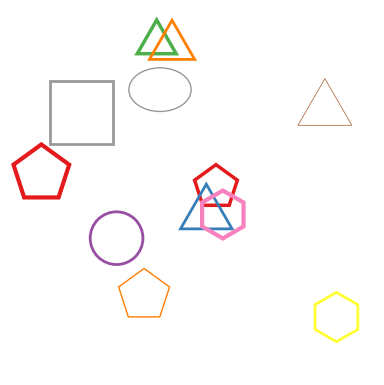[{"shape": "pentagon", "thickness": 3, "radius": 0.38, "center": [0.107, 0.549]}, {"shape": "pentagon", "thickness": 2.5, "radius": 0.29, "center": [0.561, 0.514]}, {"shape": "triangle", "thickness": 2, "radius": 0.39, "center": [0.536, 0.444]}, {"shape": "triangle", "thickness": 2.5, "radius": 0.29, "center": [0.407, 0.89]}, {"shape": "circle", "thickness": 2, "radius": 0.34, "center": [0.303, 0.381]}, {"shape": "triangle", "thickness": 2, "radius": 0.34, "center": [0.447, 0.88]}, {"shape": "pentagon", "thickness": 1, "radius": 0.35, "center": [0.374, 0.233]}, {"shape": "hexagon", "thickness": 2, "radius": 0.32, "center": [0.874, 0.177]}, {"shape": "triangle", "thickness": 0.5, "radius": 0.4, "center": [0.844, 0.715]}, {"shape": "hexagon", "thickness": 3, "radius": 0.31, "center": [0.579, 0.443]}, {"shape": "square", "thickness": 2, "radius": 0.41, "center": [0.212, 0.708]}, {"shape": "oval", "thickness": 1, "radius": 0.4, "center": [0.416, 0.767]}]